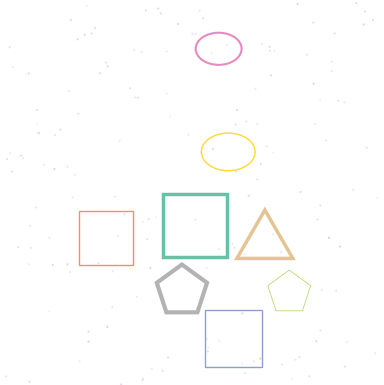[{"shape": "square", "thickness": 2.5, "radius": 0.41, "center": [0.507, 0.414]}, {"shape": "square", "thickness": 1, "radius": 0.35, "center": [0.276, 0.381]}, {"shape": "square", "thickness": 1, "radius": 0.37, "center": [0.607, 0.12]}, {"shape": "oval", "thickness": 1.5, "radius": 0.3, "center": [0.568, 0.873]}, {"shape": "pentagon", "thickness": 0.5, "radius": 0.29, "center": [0.751, 0.24]}, {"shape": "oval", "thickness": 1, "radius": 0.35, "center": [0.593, 0.605]}, {"shape": "triangle", "thickness": 2.5, "radius": 0.42, "center": [0.688, 0.371]}, {"shape": "pentagon", "thickness": 3, "radius": 0.34, "center": [0.472, 0.244]}]